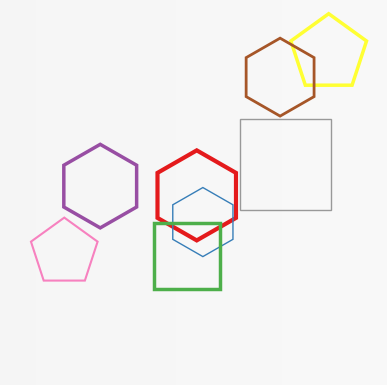[{"shape": "hexagon", "thickness": 3, "radius": 0.58, "center": [0.508, 0.493]}, {"shape": "hexagon", "thickness": 1, "radius": 0.45, "center": [0.524, 0.423]}, {"shape": "square", "thickness": 2.5, "radius": 0.43, "center": [0.482, 0.335]}, {"shape": "hexagon", "thickness": 2.5, "radius": 0.54, "center": [0.259, 0.517]}, {"shape": "pentagon", "thickness": 2.5, "radius": 0.51, "center": [0.848, 0.862]}, {"shape": "hexagon", "thickness": 2, "radius": 0.51, "center": [0.723, 0.8]}, {"shape": "pentagon", "thickness": 1.5, "radius": 0.45, "center": [0.166, 0.344]}, {"shape": "square", "thickness": 1, "radius": 0.59, "center": [0.737, 0.573]}]